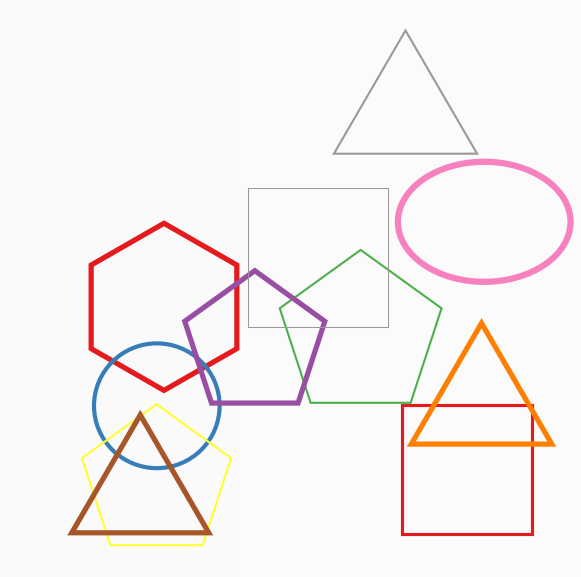[{"shape": "square", "thickness": 1.5, "radius": 0.56, "center": [0.804, 0.186]}, {"shape": "hexagon", "thickness": 2.5, "radius": 0.72, "center": [0.282, 0.468]}, {"shape": "circle", "thickness": 2, "radius": 0.54, "center": [0.27, 0.297]}, {"shape": "pentagon", "thickness": 1, "radius": 0.73, "center": [0.62, 0.42]}, {"shape": "pentagon", "thickness": 2.5, "radius": 0.63, "center": [0.438, 0.404]}, {"shape": "triangle", "thickness": 2.5, "radius": 0.7, "center": [0.828, 0.3]}, {"shape": "pentagon", "thickness": 1, "radius": 0.67, "center": [0.269, 0.164]}, {"shape": "triangle", "thickness": 2.5, "radius": 0.68, "center": [0.241, 0.145]}, {"shape": "oval", "thickness": 3, "radius": 0.74, "center": [0.833, 0.615]}, {"shape": "square", "thickness": 0.5, "radius": 0.6, "center": [0.547, 0.553]}, {"shape": "triangle", "thickness": 1, "radius": 0.71, "center": [0.698, 0.804]}]